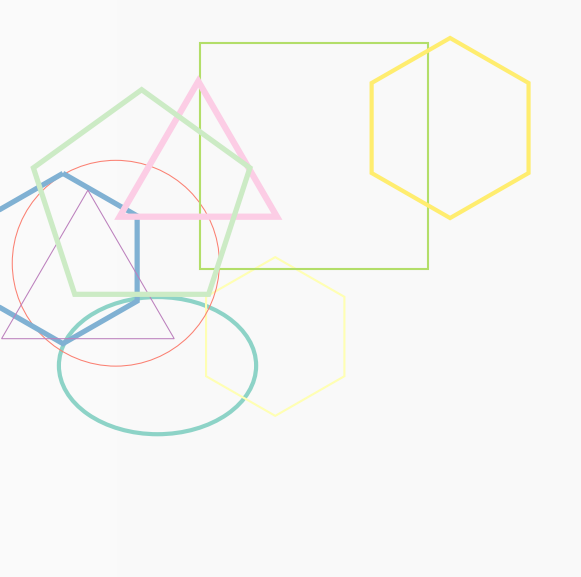[{"shape": "oval", "thickness": 2, "radius": 0.85, "center": [0.271, 0.366]}, {"shape": "hexagon", "thickness": 1, "radius": 0.69, "center": [0.474, 0.416]}, {"shape": "circle", "thickness": 0.5, "radius": 0.89, "center": [0.199, 0.543]}, {"shape": "hexagon", "thickness": 2.5, "radius": 0.74, "center": [0.108, 0.552]}, {"shape": "square", "thickness": 1, "radius": 0.98, "center": [0.54, 0.729]}, {"shape": "triangle", "thickness": 3, "radius": 0.78, "center": [0.341, 0.702]}, {"shape": "triangle", "thickness": 0.5, "radius": 0.86, "center": [0.151, 0.498]}, {"shape": "pentagon", "thickness": 2.5, "radius": 0.98, "center": [0.244, 0.648]}, {"shape": "hexagon", "thickness": 2, "radius": 0.78, "center": [0.774, 0.777]}]